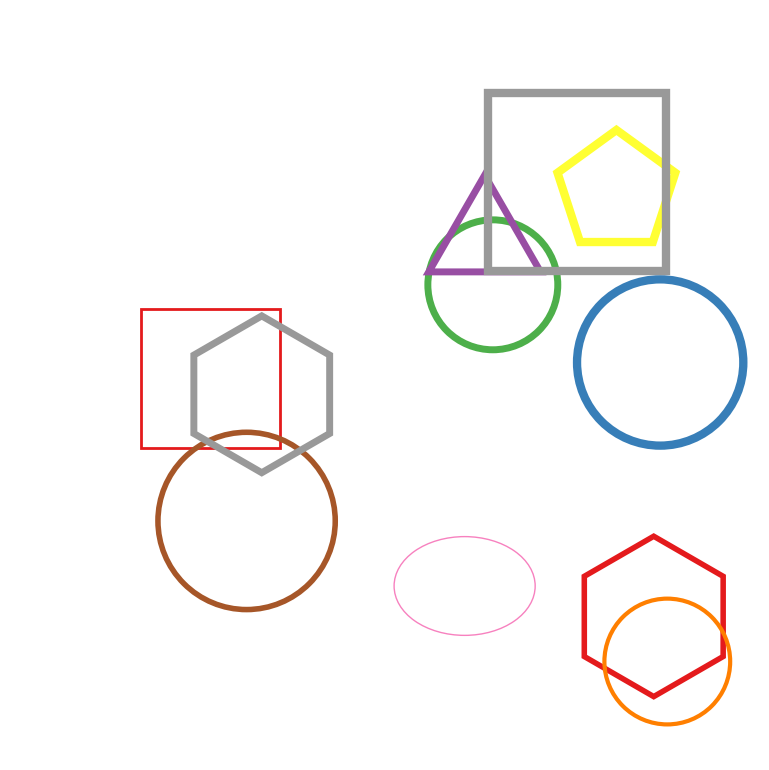[{"shape": "hexagon", "thickness": 2, "radius": 0.52, "center": [0.849, 0.199]}, {"shape": "square", "thickness": 1, "radius": 0.45, "center": [0.273, 0.508]}, {"shape": "circle", "thickness": 3, "radius": 0.54, "center": [0.857, 0.529]}, {"shape": "circle", "thickness": 2.5, "radius": 0.42, "center": [0.64, 0.63]}, {"shape": "triangle", "thickness": 2.5, "radius": 0.42, "center": [0.629, 0.689]}, {"shape": "circle", "thickness": 1.5, "radius": 0.41, "center": [0.867, 0.141]}, {"shape": "pentagon", "thickness": 3, "radius": 0.4, "center": [0.801, 0.751]}, {"shape": "circle", "thickness": 2, "radius": 0.58, "center": [0.32, 0.323]}, {"shape": "oval", "thickness": 0.5, "radius": 0.46, "center": [0.603, 0.239]}, {"shape": "hexagon", "thickness": 2.5, "radius": 0.51, "center": [0.34, 0.488]}, {"shape": "square", "thickness": 3, "radius": 0.58, "center": [0.749, 0.763]}]